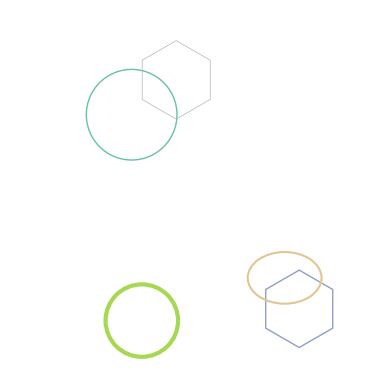[{"shape": "circle", "thickness": 1, "radius": 0.59, "center": [0.342, 0.702]}, {"shape": "hexagon", "thickness": 1, "radius": 0.5, "center": [0.777, 0.198]}, {"shape": "circle", "thickness": 3, "radius": 0.47, "center": [0.368, 0.167]}, {"shape": "oval", "thickness": 1.5, "radius": 0.48, "center": [0.739, 0.278]}, {"shape": "hexagon", "thickness": 0.5, "radius": 0.51, "center": [0.458, 0.793]}]